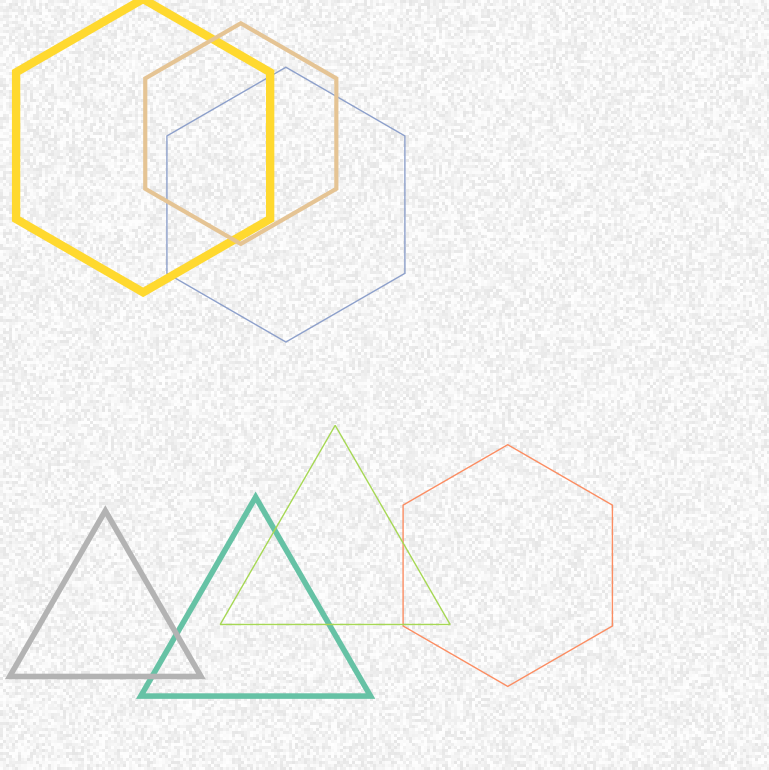[{"shape": "triangle", "thickness": 2, "radius": 0.86, "center": [0.332, 0.182]}, {"shape": "hexagon", "thickness": 0.5, "radius": 0.78, "center": [0.659, 0.266]}, {"shape": "hexagon", "thickness": 0.5, "radius": 0.89, "center": [0.371, 0.734]}, {"shape": "triangle", "thickness": 0.5, "radius": 0.86, "center": [0.435, 0.275]}, {"shape": "hexagon", "thickness": 3, "radius": 0.95, "center": [0.186, 0.811]}, {"shape": "hexagon", "thickness": 1.5, "radius": 0.72, "center": [0.313, 0.826]}, {"shape": "triangle", "thickness": 2, "radius": 0.72, "center": [0.137, 0.193]}]